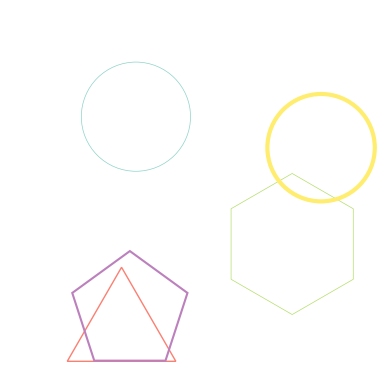[{"shape": "circle", "thickness": 0.5, "radius": 0.71, "center": [0.353, 0.697]}, {"shape": "triangle", "thickness": 1, "radius": 0.81, "center": [0.316, 0.143]}, {"shape": "hexagon", "thickness": 0.5, "radius": 0.92, "center": [0.759, 0.366]}, {"shape": "pentagon", "thickness": 1.5, "radius": 0.79, "center": [0.337, 0.191]}, {"shape": "circle", "thickness": 3, "radius": 0.7, "center": [0.834, 0.616]}]